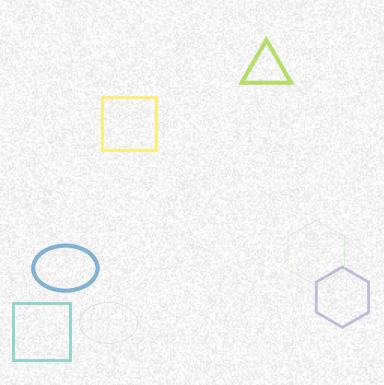[{"shape": "square", "thickness": 2, "radius": 0.37, "center": [0.108, 0.139]}, {"shape": "hexagon", "thickness": 2, "radius": 0.39, "center": [0.889, 0.228]}, {"shape": "oval", "thickness": 3, "radius": 0.42, "center": [0.17, 0.303]}, {"shape": "triangle", "thickness": 3, "radius": 0.37, "center": [0.692, 0.822]}, {"shape": "oval", "thickness": 0.5, "radius": 0.38, "center": [0.282, 0.161]}, {"shape": "hexagon", "thickness": 0.5, "radius": 0.43, "center": [0.822, 0.343]}, {"shape": "square", "thickness": 2, "radius": 0.35, "center": [0.335, 0.68]}]